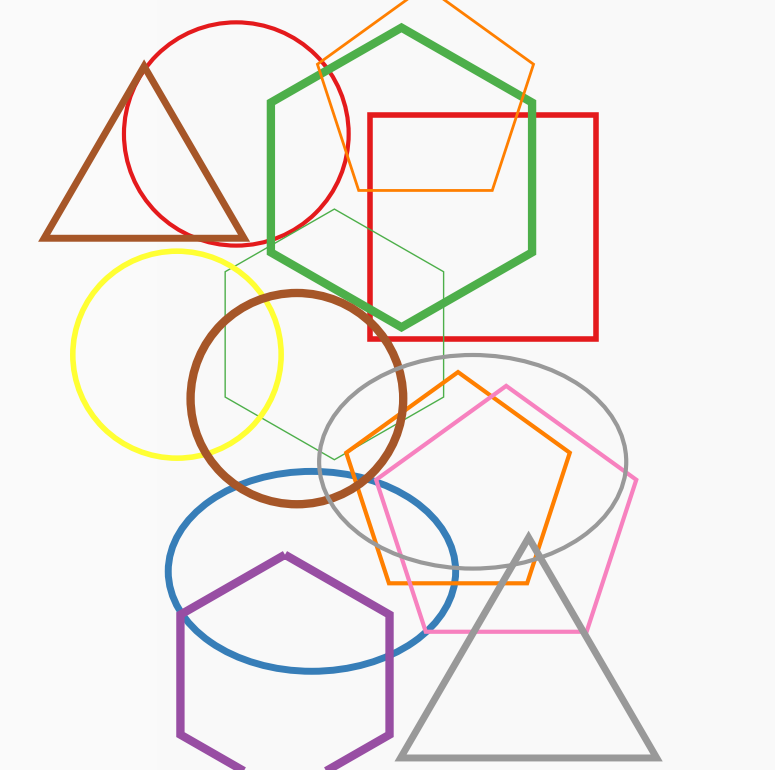[{"shape": "circle", "thickness": 1.5, "radius": 0.72, "center": [0.305, 0.826]}, {"shape": "square", "thickness": 2, "radius": 0.73, "center": [0.624, 0.705]}, {"shape": "oval", "thickness": 2.5, "radius": 0.93, "center": [0.403, 0.258]}, {"shape": "hexagon", "thickness": 0.5, "radius": 0.81, "center": [0.431, 0.566]}, {"shape": "hexagon", "thickness": 3, "radius": 0.97, "center": [0.518, 0.77]}, {"shape": "hexagon", "thickness": 3, "radius": 0.78, "center": [0.368, 0.124]}, {"shape": "pentagon", "thickness": 1.5, "radius": 0.76, "center": [0.591, 0.365]}, {"shape": "pentagon", "thickness": 1, "radius": 0.73, "center": [0.549, 0.871]}, {"shape": "circle", "thickness": 2, "radius": 0.67, "center": [0.228, 0.539]}, {"shape": "circle", "thickness": 3, "radius": 0.69, "center": [0.383, 0.482]}, {"shape": "triangle", "thickness": 2.5, "radius": 0.74, "center": [0.186, 0.765]}, {"shape": "pentagon", "thickness": 1.5, "radius": 0.88, "center": [0.653, 0.322]}, {"shape": "oval", "thickness": 1.5, "radius": 0.99, "center": [0.61, 0.4]}, {"shape": "triangle", "thickness": 2.5, "radius": 0.95, "center": [0.682, 0.111]}]